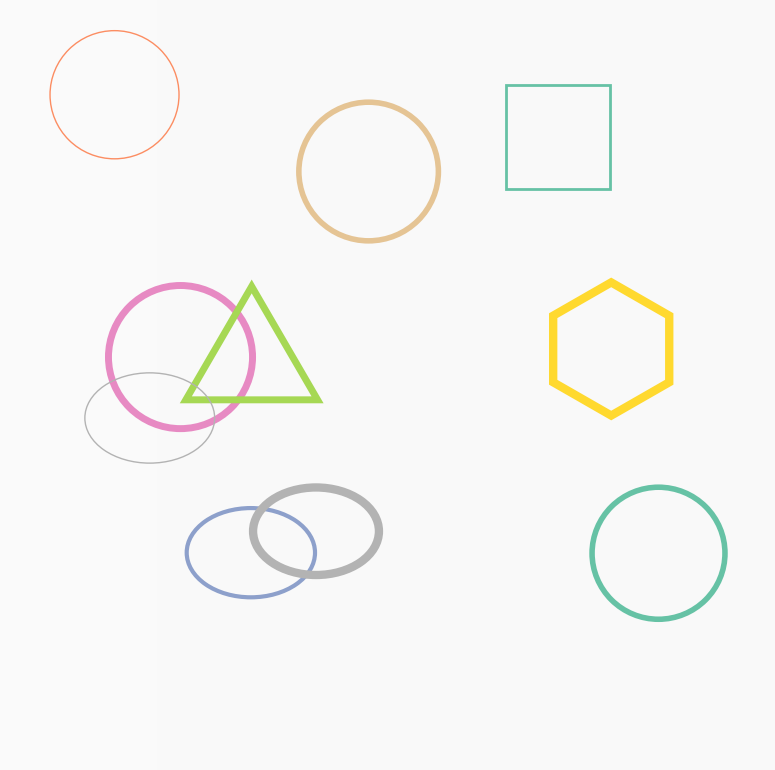[{"shape": "square", "thickness": 1, "radius": 0.34, "center": [0.72, 0.822]}, {"shape": "circle", "thickness": 2, "radius": 0.43, "center": [0.85, 0.282]}, {"shape": "circle", "thickness": 0.5, "radius": 0.42, "center": [0.148, 0.877]}, {"shape": "oval", "thickness": 1.5, "radius": 0.41, "center": [0.324, 0.282]}, {"shape": "circle", "thickness": 2.5, "radius": 0.46, "center": [0.233, 0.536]}, {"shape": "triangle", "thickness": 2.5, "radius": 0.49, "center": [0.325, 0.53]}, {"shape": "hexagon", "thickness": 3, "radius": 0.43, "center": [0.789, 0.547]}, {"shape": "circle", "thickness": 2, "radius": 0.45, "center": [0.476, 0.777]}, {"shape": "oval", "thickness": 3, "radius": 0.41, "center": [0.408, 0.31]}, {"shape": "oval", "thickness": 0.5, "radius": 0.42, "center": [0.193, 0.457]}]